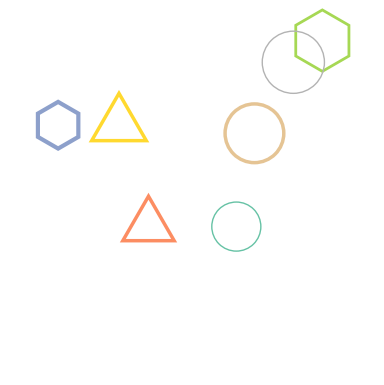[{"shape": "circle", "thickness": 1, "radius": 0.32, "center": [0.614, 0.411]}, {"shape": "triangle", "thickness": 2.5, "radius": 0.38, "center": [0.386, 0.413]}, {"shape": "hexagon", "thickness": 3, "radius": 0.3, "center": [0.151, 0.675]}, {"shape": "hexagon", "thickness": 2, "radius": 0.4, "center": [0.837, 0.894]}, {"shape": "triangle", "thickness": 2.5, "radius": 0.41, "center": [0.309, 0.676]}, {"shape": "circle", "thickness": 2.5, "radius": 0.38, "center": [0.661, 0.654]}, {"shape": "circle", "thickness": 1, "radius": 0.4, "center": [0.762, 0.838]}]